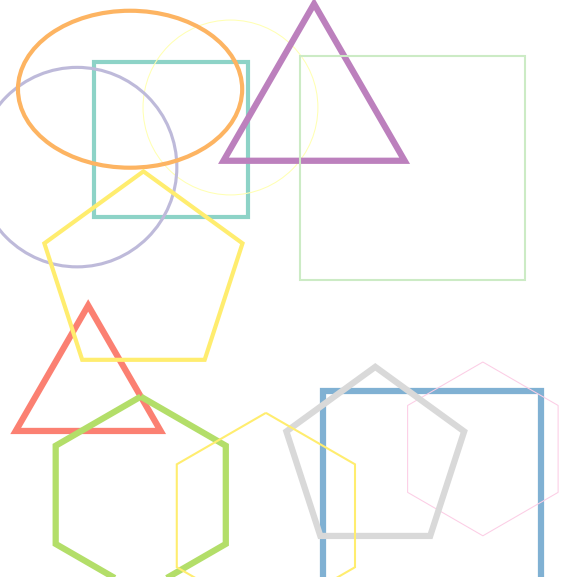[{"shape": "square", "thickness": 2, "radius": 0.67, "center": [0.296, 0.757]}, {"shape": "circle", "thickness": 0.5, "radius": 0.76, "center": [0.399, 0.813]}, {"shape": "circle", "thickness": 1.5, "radius": 0.86, "center": [0.134, 0.71]}, {"shape": "triangle", "thickness": 3, "radius": 0.72, "center": [0.153, 0.325]}, {"shape": "square", "thickness": 3, "radius": 0.95, "center": [0.748, 0.133]}, {"shape": "oval", "thickness": 2, "radius": 0.97, "center": [0.225, 0.845]}, {"shape": "hexagon", "thickness": 3, "radius": 0.85, "center": [0.244, 0.142]}, {"shape": "hexagon", "thickness": 0.5, "radius": 0.75, "center": [0.836, 0.222]}, {"shape": "pentagon", "thickness": 3, "radius": 0.81, "center": [0.65, 0.202]}, {"shape": "triangle", "thickness": 3, "radius": 0.91, "center": [0.544, 0.811]}, {"shape": "square", "thickness": 1, "radius": 0.97, "center": [0.714, 0.709]}, {"shape": "pentagon", "thickness": 2, "radius": 0.9, "center": [0.248, 0.522]}, {"shape": "hexagon", "thickness": 1, "radius": 0.89, "center": [0.46, 0.106]}]